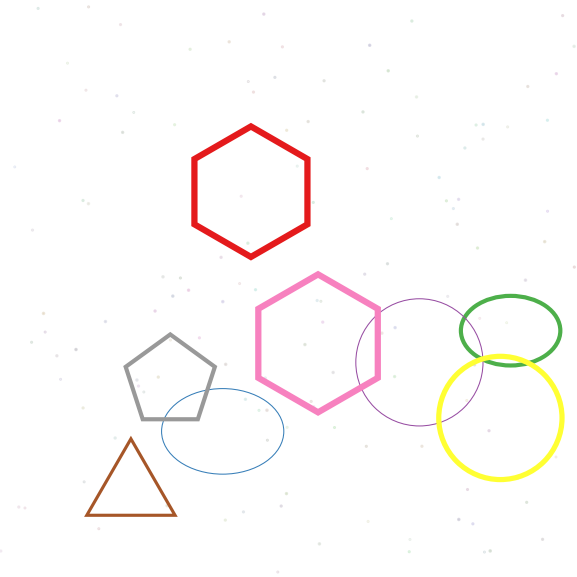[{"shape": "hexagon", "thickness": 3, "radius": 0.56, "center": [0.435, 0.667]}, {"shape": "oval", "thickness": 0.5, "radius": 0.53, "center": [0.386, 0.252]}, {"shape": "oval", "thickness": 2, "radius": 0.43, "center": [0.884, 0.427]}, {"shape": "circle", "thickness": 0.5, "radius": 0.55, "center": [0.726, 0.372]}, {"shape": "circle", "thickness": 2.5, "radius": 0.53, "center": [0.866, 0.275]}, {"shape": "triangle", "thickness": 1.5, "radius": 0.44, "center": [0.227, 0.151]}, {"shape": "hexagon", "thickness": 3, "radius": 0.6, "center": [0.551, 0.405]}, {"shape": "pentagon", "thickness": 2, "radius": 0.41, "center": [0.295, 0.339]}]